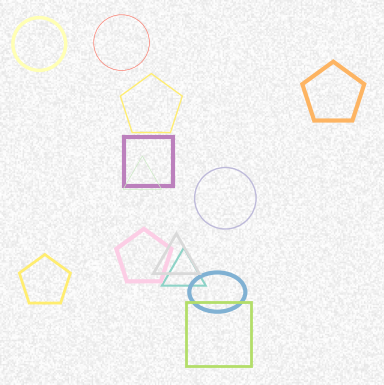[{"shape": "triangle", "thickness": 1.5, "radius": 0.33, "center": [0.477, 0.291]}, {"shape": "circle", "thickness": 2.5, "radius": 0.34, "center": [0.102, 0.886]}, {"shape": "circle", "thickness": 1, "radius": 0.4, "center": [0.585, 0.485]}, {"shape": "circle", "thickness": 0.5, "radius": 0.36, "center": [0.316, 0.889]}, {"shape": "oval", "thickness": 3, "radius": 0.36, "center": [0.565, 0.241]}, {"shape": "pentagon", "thickness": 3, "radius": 0.42, "center": [0.866, 0.755]}, {"shape": "square", "thickness": 2, "radius": 0.42, "center": [0.568, 0.133]}, {"shape": "pentagon", "thickness": 3, "radius": 0.38, "center": [0.374, 0.33]}, {"shape": "triangle", "thickness": 2, "radius": 0.35, "center": [0.458, 0.324]}, {"shape": "square", "thickness": 3, "radius": 0.32, "center": [0.386, 0.58]}, {"shape": "triangle", "thickness": 0.5, "radius": 0.29, "center": [0.37, 0.537]}, {"shape": "pentagon", "thickness": 1, "radius": 0.42, "center": [0.393, 0.724]}, {"shape": "pentagon", "thickness": 2, "radius": 0.35, "center": [0.117, 0.269]}]